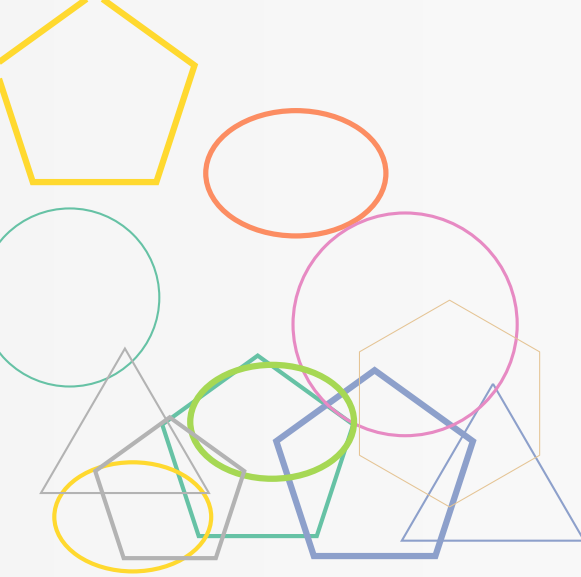[{"shape": "circle", "thickness": 1, "radius": 0.77, "center": [0.12, 0.484]}, {"shape": "pentagon", "thickness": 2, "radius": 0.86, "center": [0.443, 0.211]}, {"shape": "oval", "thickness": 2.5, "radius": 0.77, "center": [0.509, 0.699]}, {"shape": "triangle", "thickness": 1, "radius": 0.91, "center": [0.848, 0.153]}, {"shape": "pentagon", "thickness": 3, "radius": 0.89, "center": [0.644, 0.18]}, {"shape": "circle", "thickness": 1.5, "radius": 0.96, "center": [0.697, 0.437]}, {"shape": "oval", "thickness": 3, "radius": 0.7, "center": [0.468, 0.269]}, {"shape": "pentagon", "thickness": 3, "radius": 0.9, "center": [0.163, 0.83]}, {"shape": "oval", "thickness": 2, "radius": 0.67, "center": [0.228, 0.104]}, {"shape": "hexagon", "thickness": 0.5, "radius": 0.89, "center": [0.773, 0.3]}, {"shape": "pentagon", "thickness": 2, "radius": 0.67, "center": [0.292, 0.142]}, {"shape": "triangle", "thickness": 1, "radius": 0.83, "center": [0.215, 0.229]}]